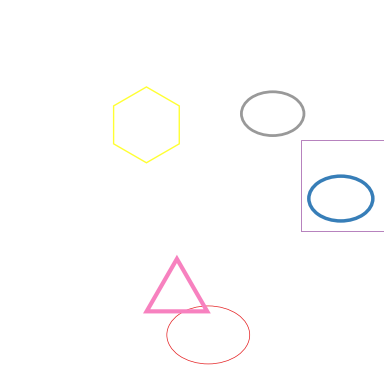[{"shape": "oval", "thickness": 0.5, "radius": 0.54, "center": [0.541, 0.13]}, {"shape": "oval", "thickness": 2.5, "radius": 0.42, "center": [0.885, 0.484]}, {"shape": "square", "thickness": 0.5, "radius": 0.59, "center": [0.9, 0.518]}, {"shape": "hexagon", "thickness": 1, "radius": 0.49, "center": [0.38, 0.676]}, {"shape": "triangle", "thickness": 3, "radius": 0.45, "center": [0.46, 0.237]}, {"shape": "oval", "thickness": 2, "radius": 0.41, "center": [0.708, 0.705]}]